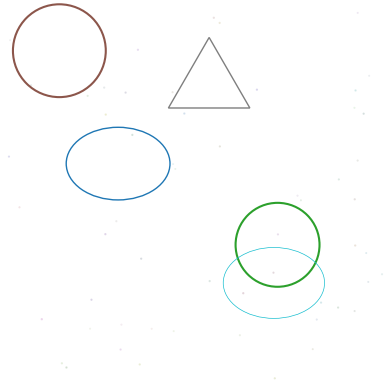[{"shape": "oval", "thickness": 1, "radius": 0.67, "center": [0.307, 0.575]}, {"shape": "circle", "thickness": 1.5, "radius": 0.55, "center": [0.721, 0.364]}, {"shape": "circle", "thickness": 1.5, "radius": 0.6, "center": [0.154, 0.868]}, {"shape": "triangle", "thickness": 1, "radius": 0.61, "center": [0.543, 0.781]}, {"shape": "oval", "thickness": 0.5, "radius": 0.66, "center": [0.711, 0.265]}]